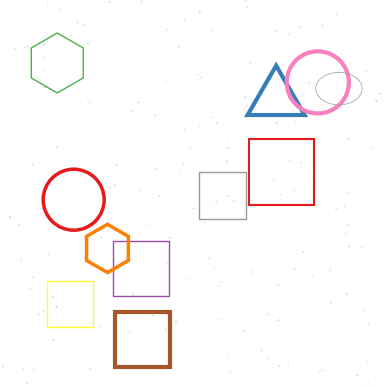[{"shape": "square", "thickness": 1.5, "radius": 0.42, "center": [0.732, 0.553]}, {"shape": "circle", "thickness": 2.5, "radius": 0.4, "center": [0.191, 0.481]}, {"shape": "triangle", "thickness": 3, "radius": 0.43, "center": [0.717, 0.744]}, {"shape": "hexagon", "thickness": 1, "radius": 0.39, "center": [0.149, 0.836]}, {"shape": "square", "thickness": 1, "radius": 0.36, "center": [0.367, 0.302]}, {"shape": "hexagon", "thickness": 2.5, "radius": 0.31, "center": [0.279, 0.355]}, {"shape": "square", "thickness": 1, "radius": 0.3, "center": [0.182, 0.21]}, {"shape": "square", "thickness": 3, "radius": 0.36, "center": [0.37, 0.118]}, {"shape": "circle", "thickness": 3, "radius": 0.4, "center": [0.825, 0.786]}, {"shape": "oval", "thickness": 0.5, "radius": 0.3, "center": [0.88, 0.77]}, {"shape": "square", "thickness": 1, "radius": 0.3, "center": [0.577, 0.492]}]